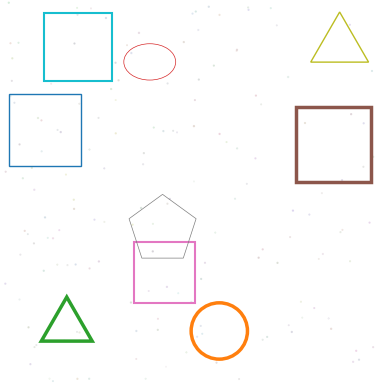[{"shape": "square", "thickness": 1, "radius": 0.47, "center": [0.117, 0.663]}, {"shape": "circle", "thickness": 2.5, "radius": 0.37, "center": [0.57, 0.14]}, {"shape": "triangle", "thickness": 2.5, "radius": 0.38, "center": [0.173, 0.152]}, {"shape": "oval", "thickness": 0.5, "radius": 0.34, "center": [0.389, 0.839]}, {"shape": "square", "thickness": 2.5, "radius": 0.48, "center": [0.866, 0.625]}, {"shape": "square", "thickness": 1.5, "radius": 0.4, "center": [0.428, 0.292]}, {"shape": "pentagon", "thickness": 0.5, "radius": 0.46, "center": [0.422, 0.404]}, {"shape": "triangle", "thickness": 1, "radius": 0.43, "center": [0.882, 0.882]}, {"shape": "square", "thickness": 1.5, "radius": 0.44, "center": [0.203, 0.877]}]